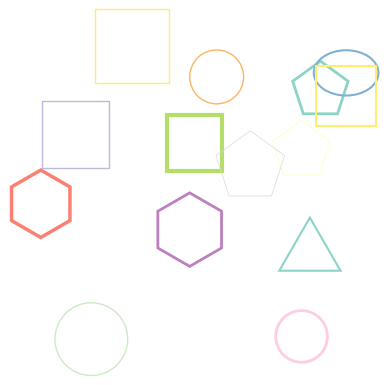[{"shape": "triangle", "thickness": 1.5, "radius": 0.46, "center": [0.805, 0.343]}, {"shape": "pentagon", "thickness": 2, "radius": 0.38, "center": [0.832, 0.766]}, {"shape": "pentagon", "thickness": 0.5, "radius": 0.39, "center": [0.782, 0.609]}, {"shape": "square", "thickness": 1, "radius": 0.44, "center": [0.196, 0.65]}, {"shape": "hexagon", "thickness": 2.5, "radius": 0.44, "center": [0.106, 0.471]}, {"shape": "oval", "thickness": 1.5, "radius": 0.42, "center": [0.899, 0.811]}, {"shape": "circle", "thickness": 1, "radius": 0.35, "center": [0.563, 0.8]}, {"shape": "square", "thickness": 3, "radius": 0.36, "center": [0.506, 0.629]}, {"shape": "circle", "thickness": 2, "radius": 0.34, "center": [0.783, 0.126]}, {"shape": "pentagon", "thickness": 0.5, "radius": 0.47, "center": [0.65, 0.567]}, {"shape": "hexagon", "thickness": 2, "radius": 0.48, "center": [0.493, 0.404]}, {"shape": "circle", "thickness": 1, "radius": 0.47, "center": [0.237, 0.119]}, {"shape": "square", "thickness": 1.5, "radius": 0.39, "center": [0.899, 0.751]}, {"shape": "square", "thickness": 1, "radius": 0.48, "center": [0.343, 0.881]}]